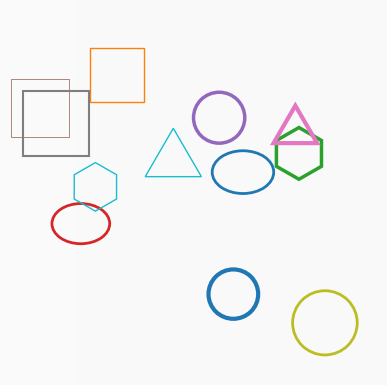[{"shape": "circle", "thickness": 3, "radius": 0.32, "center": [0.602, 0.236]}, {"shape": "oval", "thickness": 2, "radius": 0.4, "center": [0.627, 0.553]}, {"shape": "square", "thickness": 1, "radius": 0.35, "center": [0.301, 0.805]}, {"shape": "hexagon", "thickness": 2.5, "radius": 0.34, "center": [0.771, 0.602]}, {"shape": "oval", "thickness": 2, "radius": 0.37, "center": [0.209, 0.419]}, {"shape": "circle", "thickness": 2.5, "radius": 0.33, "center": [0.566, 0.694]}, {"shape": "square", "thickness": 0.5, "radius": 0.38, "center": [0.104, 0.72]}, {"shape": "triangle", "thickness": 3, "radius": 0.32, "center": [0.762, 0.661]}, {"shape": "square", "thickness": 1.5, "radius": 0.42, "center": [0.145, 0.679]}, {"shape": "circle", "thickness": 2, "radius": 0.42, "center": [0.838, 0.161]}, {"shape": "triangle", "thickness": 1, "radius": 0.42, "center": [0.447, 0.583]}, {"shape": "hexagon", "thickness": 1, "radius": 0.32, "center": [0.246, 0.515]}]